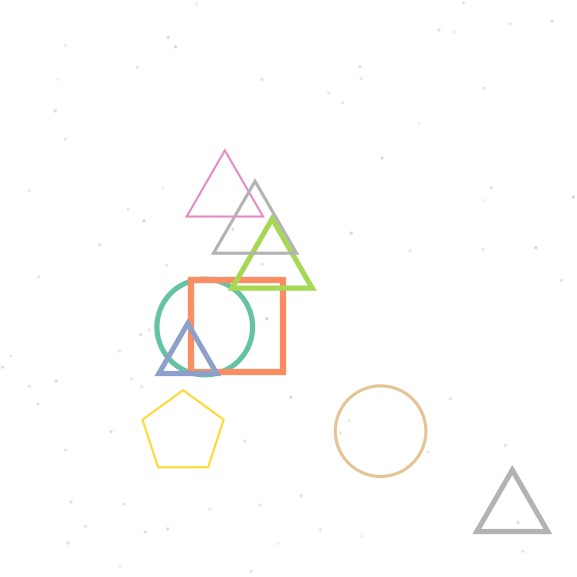[{"shape": "circle", "thickness": 2.5, "radius": 0.41, "center": [0.355, 0.433]}, {"shape": "square", "thickness": 3, "radius": 0.4, "center": [0.411, 0.435]}, {"shape": "triangle", "thickness": 2.5, "radius": 0.29, "center": [0.325, 0.381]}, {"shape": "triangle", "thickness": 1, "radius": 0.38, "center": [0.389, 0.662]}, {"shape": "triangle", "thickness": 2.5, "radius": 0.4, "center": [0.471, 0.54]}, {"shape": "pentagon", "thickness": 1, "radius": 0.37, "center": [0.317, 0.25]}, {"shape": "circle", "thickness": 1.5, "radius": 0.39, "center": [0.659, 0.253]}, {"shape": "triangle", "thickness": 2.5, "radius": 0.36, "center": [0.887, 0.114]}, {"shape": "triangle", "thickness": 1.5, "radius": 0.42, "center": [0.442, 0.602]}]